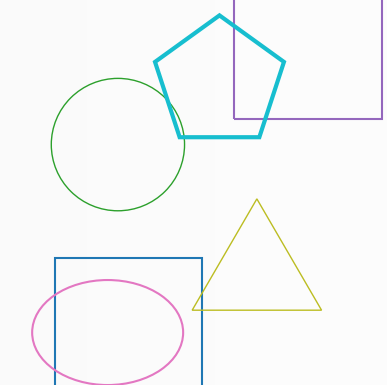[{"shape": "square", "thickness": 1.5, "radius": 0.95, "center": [0.332, 0.141]}, {"shape": "circle", "thickness": 1, "radius": 0.86, "center": [0.304, 0.624]}, {"shape": "square", "thickness": 1.5, "radius": 0.96, "center": [0.794, 0.881]}, {"shape": "oval", "thickness": 1.5, "radius": 0.97, "center": [0.278, 0.136]}, {"shape": "triangle", "thickness": 1, "radius": 0.96, "center": [0.663, 0.291]}, {"shape": "pentagon", "thickness": 3, "radius": 0.87, "center": [0.566, 0.785]}]